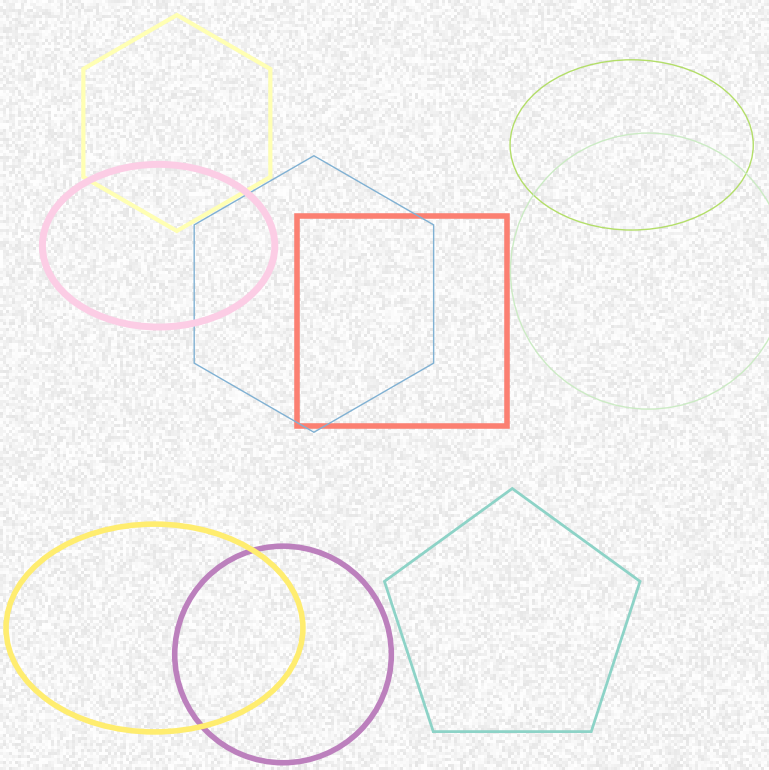[{"shape": "pentagon", "thickness": 1, "radius": 0.87, "center": [0.665, 0.191]}, {"shape": "hexagon", "thickness": 1.5, "radius": 0.7, "center": [0.23, 0.84]}, {"shape": "square", "thickness": 2, "radius": 0.68, "center": [0.522, 0.583]}, {"shape": "hexagon", "thickness": 0.5, "radius": 0.9, "center": [0.408, 0.618]}, {"shape": "oval", "thickness": 0.5, "radius": 0.79, "center": [0.82, 0.812]}, {"shape": "oval", "thickness": 2.5, "radius": 0.75, "center": [0.206, 0.681]}, {"shape": "circle", "thickness": 2, "radius": 0.7, "center": [0.368, 0.15]}, {"shape": "circle", "thickness": 0.5, "radius": 0.9, "center": [0.842, 0.648]}, {"shape": "oval", "thickness": 2, "radius": 0.96, "center": [0.201, 0.184]}]